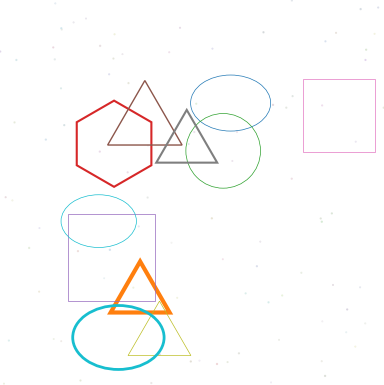[{"shape": "oval", "thickness": 0.5, "radius": 0.52, "center": [0.599, 0.732]}, {"shape": "triangle", "thickness": 3, "radius": 0.44, "center": [0.364, 0.233]}, {"shape": "circle", "thickness": 0.5, "radius": 0.48, "center": [0.58, 0.608]}, {"shape": "hexagon", "thickness": 1.5, "radius": 0.56, "center": [0.296, 0.627]}, {"shape": "square", "thickness": 0.5, "radius": 0.57, "center": [0.289, 0.332]}, {"shape": "triangle", "thickness": 1, "radius": 0.56, "center": [0.376, 0.679]}, {"shape": "square", "thickness": 0.5, "radius": 0.47, "center": [0.881, 0.7]}, {"shape": "triangle", "thickness": 1.5, "radius": 0.46, "center": [0.485, 0.623]}, {"shape": "triangle", "thickness": 0.5, "radius": 0.47, "center": [0.414, 0.124]}, {"shape": "oval", "thickness": 0.5, "radius": 0.49, "center": [0.256, 0.426]}, {"shape": "oval", "thickness": 2, "radius": 0.59, "center": [0.308, 0.123]}]